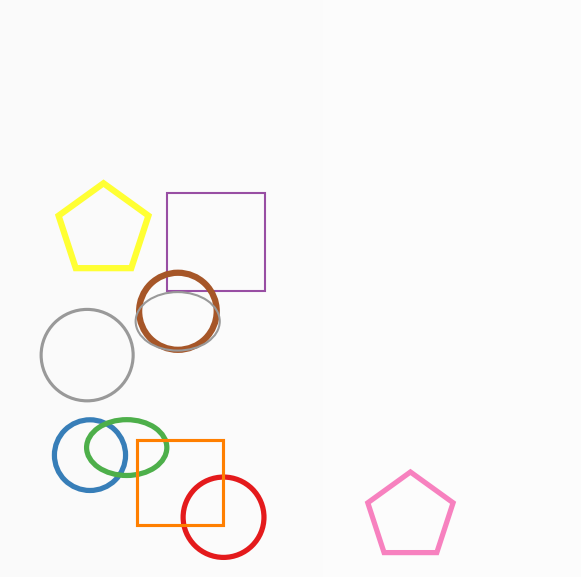[{"shape": "circle", "thickness": 2.5, "radius": 0.35, "center": [0.385, 0.103]}, {"shape": "circle", "thickness": 2.5, "radius": 0.31, "center": [0.155, 0.211]}, {"shape": "oval", "thickness": 2.5, "radius": 0.35, "center": [0.218, 0.224]}, {"shape": "square", "thickness": 1, "radius": 0.42, "center": [0.372, 0.58]}, {"shape": "square", "thickness": 1.5, "radius": 0.37, "center": [0.31, 0.164]}, {"shape": "pentagon", "thickness": 3, "radius": 0.41, "center": [0.178, 0.601]}, {"shape": "circle", "thickness": 3, "radius": 0.33, "center": [0.306, 0.46]}, {"shape": "pentagon", "thickness": 2.5, "radius": 0.39, "center": [0.706, 0.105]}, {"shape": "oval", "thickness": 1, "radius": 0.36, "center": [0.306, 0.443]}, {"shape": "circle", "thickness": 1.5, "radius": 0.4, "center": [0.15, 0.384]}]